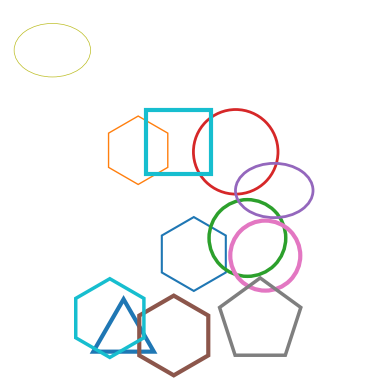[{"shape": "triangle", "thickness": 3, "radius": 0.45, "center": [0.321, 0.132]}, {"shape": "hexagon", "thickness": 1.5, "radius": 0.48, "center": [0.503, 0.34]}, {"shape": "hexagon", "thickness": 1, "radius": 0.44, "center": [0.359, 0.61]}, {"shape": "circle", "thickness": 2.5, "radius": 0.5, "center": [0.643, 0.382]}, {"shape": "circle", "thickness": 2, "radius": 0.55, "center": [0.612, 0.606]}, {"shape": "oval", "thickness": 2, "radius": 0.5, "center": [0.712, 0.505]}, {"shape": "hexagon", "thickness": 3, "radius": 0.52, "center": [0.451, 0.129]}, {"shape": "circle", "thickness": 3, "radius": 0.45, "center": [0.689, 0.336]}, {"shape": "pentagon", "thickness": 2.5, "radius": 0.55, "center": [0.676, 0.167]}, {"shape": "oval", "thickness": 0.5, "radius": 0.5, "center": [0.136, 0.87]}, {"shape": "square", "thickness": 3, "radius": 0.42, "center": [0.465, 0.631]}, {"shape": "hexagon", "thickness": 2.5, "radius": 0.51, "center": [0.285, 0.174]}]